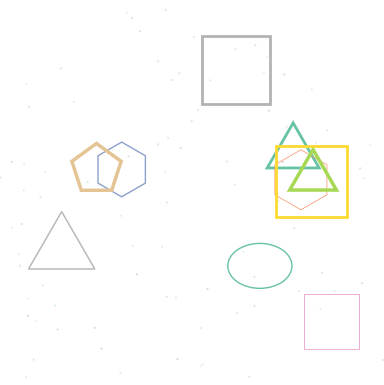[{"shape": "oval", "thickness": 1, "radius": 0.42, "center": [0.675, 0.309]}, {"shape": "triangle", "thickness": 2, "radius": 0.39, "center": [0.761, 0.603]}, {"shape": "hexagon", "thickness": 0.5, "radius": 0.39, "center": [0.782, 0.533]}, {"shape": "hexagon", "thickness": 1, "radius": 0.36, "center": [0.316, 0.56]}, {"shape": "square", "thickness": 0.5, "radius": 0.36, "center": [0.861, 0.166]}, {"shape": "triangle", "thickness": 2.5, "radius": 0.35, "center": [0.813, 0.541]}, {"shape": "square", "thickness": 2, "radius": 0.46, "center": [0.809, 0.529]}, {"shape": "pentagon", "thickness": 2.5, "radius": 0.34, "center": [0.251, 0.56]}, {"shape": "triangle", "thickness": 1, "radius": 0.5, "center": [0.16, 0.351]}, {"shape": "square", "thickness": 2, "radius": 0.44, "center": [0.613, 0.818]}]